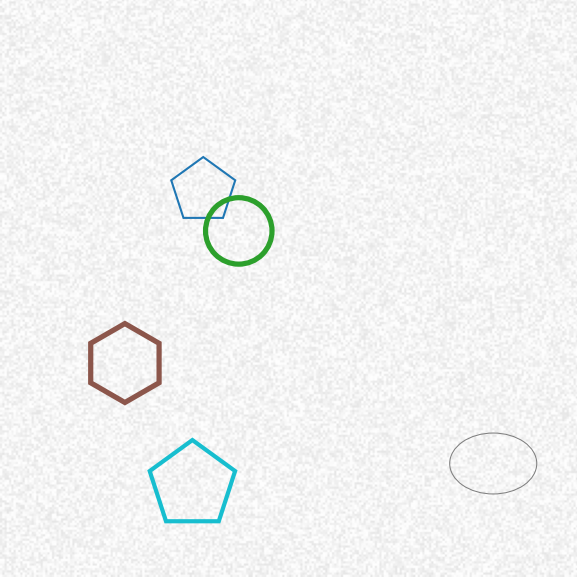[{"shape": "pentagon", "thickness": 1, "radius": 0.29, "center": [0.352, 0.669]}, {"shape": "circle", "thickness": 2.5, "radius": 0.29, "center": [0.413, 0.599]}, {"shape": "hexagon", "thickness": 2.5, "radius": 0.34, "center": [0.216, 0.37]}, {"shape": "oval", "thickness": 0.5, "radius": 0.38, "center": [0.854, 0.197]}, {"shape": "pentagon", "thickness": 2, "radius": 0.39, "center": [0.333, 0.159]}]